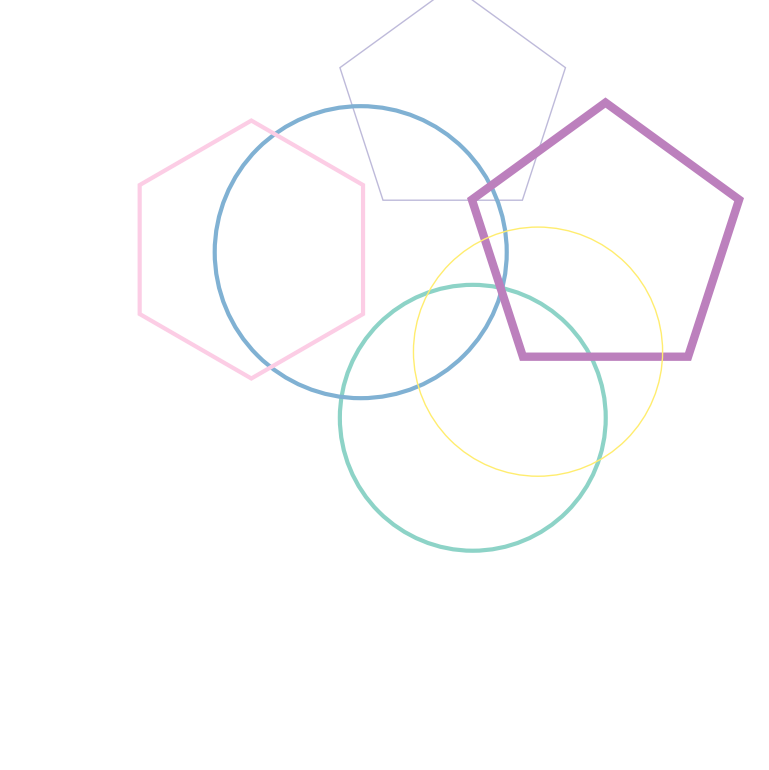[{"shape": "circle", "thickness": 1.5, "radius": 0.86, "center": [0.614, 0.457]}, {"shape": "pentagon", "thickness": 0.5, "radius": 0.77, "center": [0.588, 0.865]}, {"shape": "circle", "thickness": 1.5, "radius": 0.95, "center": [0.468, 0.673]}, {"shape": "hexagon", "thickness": 1.5, "radius": 0.84, "center": [0.326, 0.676]}, {"shape": "pentagon", "thickness": 3, "radius": 0.91, "center": [0.786, 0.684]}, {"shape": "circle", "thickness": 0.5, "radius": 0.81, "center": [0.699, 0.543]}]